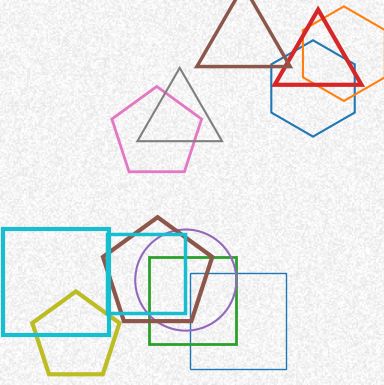[{"shape": "hexagon", "thickness": 1.5, "radius": 0.63, "center": [0.813, 0.77]}, {"shape": "square", "thickness": 1, "radius": 0.62, "center": [0.618, 0.166]}, {"shape": "hexagon", "thickness": 1.5, "radius": 0.61, "center": [0.893, 0.861]}, {"shape": "square", "thickness": 2, "radius": 0.56, "center": [0.501, 0.219]}, {"shape": "triangle", "thickness": 3, "radius": 0.65, "center": [0.826, 0.845]}, {"shape": "circle", "thickness": 1.5, "radius": 0.66, "center": [0.483, 0.273]}, {"shape": "pentagon", "thickness": 3, "radius": 0.75, "center": [0.409, 0.287]}, {"shape": "triangle", "thickness": 2.5, "radius": 0.7, "center": [0.633, 0.897]}, {"shape": "pentagon", "thickness": 2, "radius": 0.61, "center": [0.407, 0.653]}, {"shape": "triangle", "thickness": 1.5, "radius": 0.63, "center": [0.467, 0.697]}, {"shape": "pentagon", "thickness": 3, "radius": 0.6, "center": [0.197, 0.124]}, {"shape": "square", "thickness": 2.5, "radius": 0.51, "center": [0.379, 0.29]}, {"shape": "square", "thickness": 3, "radius": 0.69, "center": [0.144, 0.268]}]